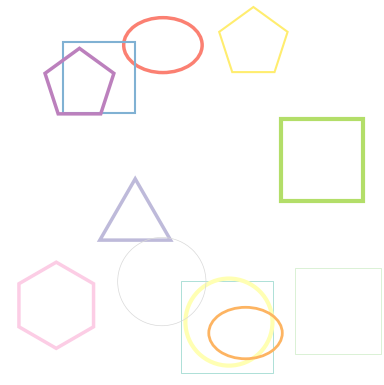[{"shape": "square", "thickness": 0.5, "radius": 0.6, "center": [0.589, 0.151]}, {"shape": "circle", "thickness": 3, "radius": 0.57, "center": [0.595, 0.163]}, {"shape": "triangle", "thickness": 2.5, "radius": 0.53, "center": [0.351, 0.429]}, {"shape": "oval", "thickness": 2.5, "radius": 0.51, "center": [0.423, 0.883]}, {"shape": "square", "thickness": 1.5, "radius": 0.47, "center": [0.257, 0.799]}, {"shape": "oval", "thickness": 2, "radius": 0.48, "center": [0.638, 0.135]}, {"shape": "square", "thickness": 3, "radius": 0.53, "center": [0.836, 0.585]}, {"shape": "hexagon", "thickness": 2.5, "radius": 0.56, "center": [0.146, 0.207]}, {"shape": "circle", "thickness": 0.5, "radius": 0.57, "center": [0.42, 0.269]}, {"shape": "pentagon", "thickness": 2.5, "radius": 0.47, "center": [0.206, 0.78]}, {"shape": "square", "thickness": 0.5, "radius": 0.56, "center": [0.878, 0.192]}, {"shape": "pentagon", "thickness": 1.5, "radius": 0.47, "center": [0.658, 0.888]}]